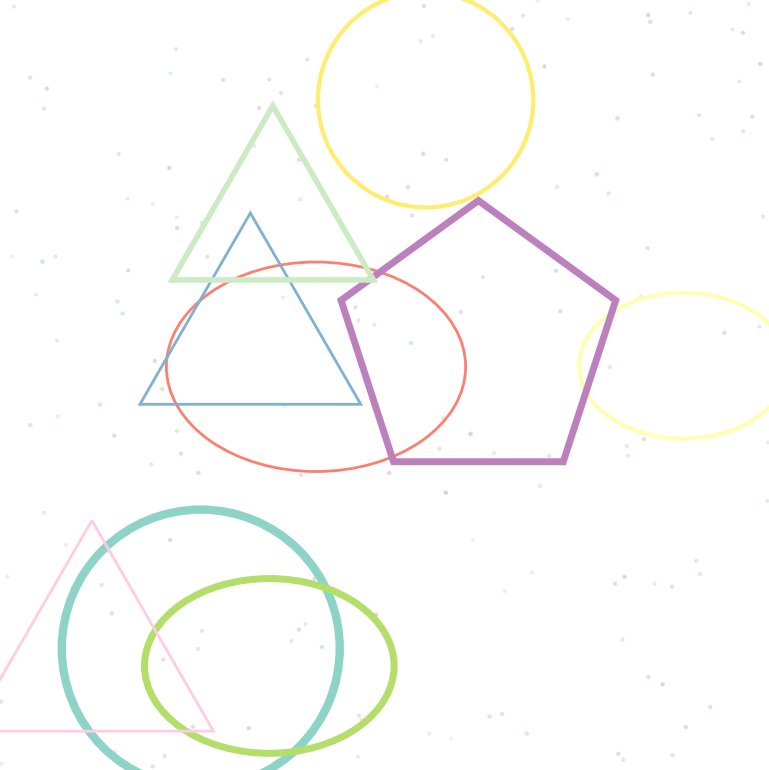[{"shape": "circle", "thickness": 3, "radius": 0.9, "center": [0.261, 0.158]}, {"shape": "oval", "thickness": 1.5, "radius": 0.68, "center": [0.888, 0.525]}, {"shape": "oval", "thickness": 1, "radius": 0.97, "center": [0.41, 0.524]}, {"shape": "triangle", "thickness": 1, "radius": 0.83, "center": [0.325, 0.558]}, {"shape": "oval", "thickness": 2.5, "radius": 0.81, "center": [0.35, 0.135]}, {"shape": "triangle", "thickness": 1, "radius": 0.91, "center": [0.119, 0.142]}, {"shape": "pentagon", "thickness": 2.5, "radius": 0.94, "center": [0.621, 0.552]}, {"shape": "triangle", "thickness": 2, "radius": 0.75, "center": [0.354, 0.712]}, {"shape": "circle", "thickness": 1.5, "radius": 0.7, "center": [0.553, 0.87]}]